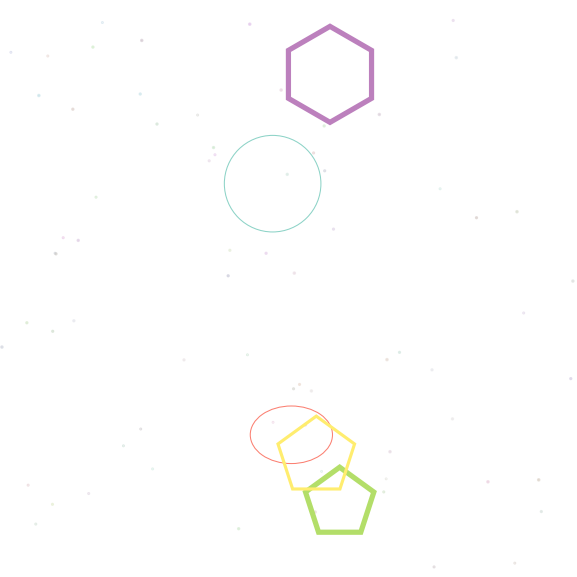[{"shape": "circle", "thickness": 0.5, "radius": 0.42, "center": [0.472, 0.681]}, {"shape": "oval", "thickness": 0.5, "radius": 0.36, "center": [0.505, 0.246]}, {"shape": "pentagon", "thickness": 2.5, "radius": 0.31, "center": [0.588, 0.128]}, {"shape": "hexagon", "thickness": 2.5, "radius": 0.42, "center": [0.571, 0.87]}, {"shape": "pentagon", "thickness": 1.5, "radius": 0.35, "center": [0.548, 0.209]}]